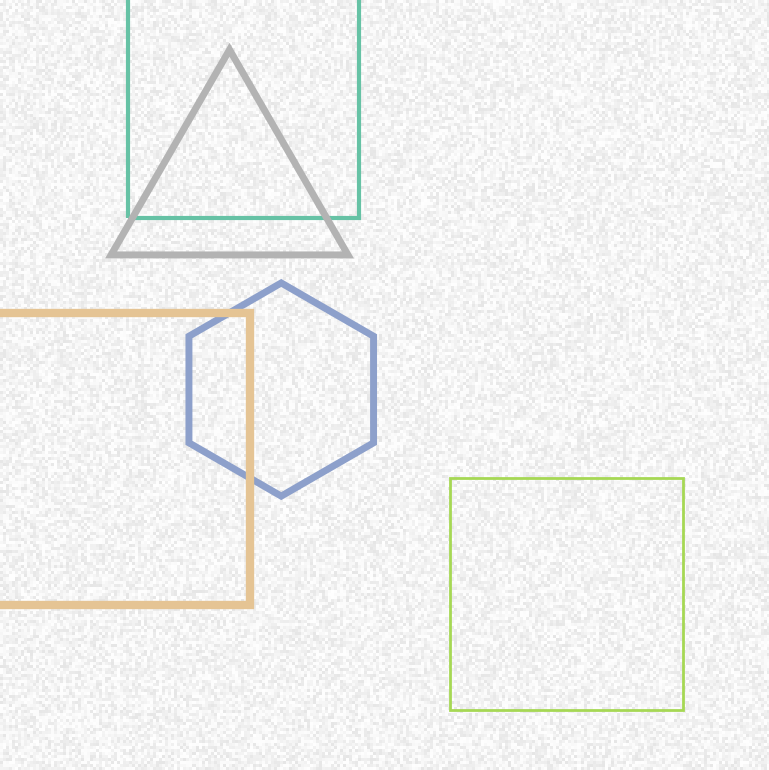[{"shape": "square", "thickness": 1.5, "radius": 0.75, "center": [0.316, 0.868]}, {"shape": "hexagon", "thickness": 2.5, "radius": 0.69, "center": [0.365, 0.494]}, {"shape": "square", "thickness": 1, "radius": 0.76, "center": [0.736, 0.229]}, {"shape": "square", "thickness": 3, "radius": 0.95, "center": [0.135, 0.404]}, {"shape": "triangle", "thickness": 2.5, "radius": 0.89, "center": [0.298, 0.758]}]